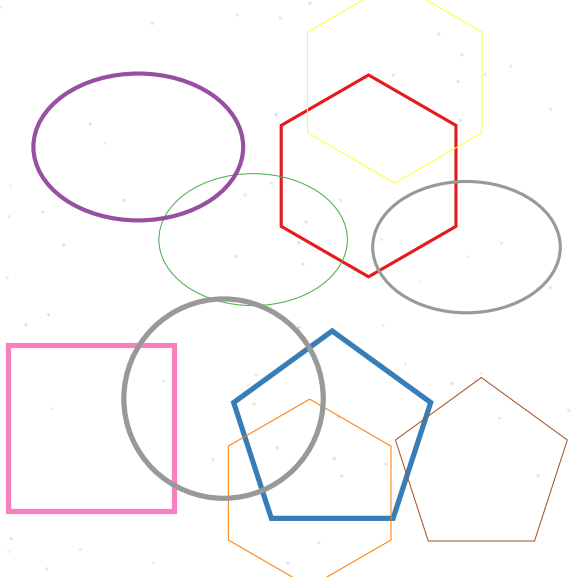[{"shape": "hexagon", "thickness": 1.5, "radius": 0.87, "center": [0.638, 0.695]}, {"shape": "pentagon", "thickness": 2.5, "radius": 0.9, "center": [0.575, 0.247]}, {"shape": "oval", "thickness": 0.5, "radius": 0.82, "center": [0.438, 0.584]}, {"shape": "oval", "thickness": 2, "radius": 0.91, "center": [0.239, 0.745]}, {"shape": "hexagon", "thickness": 0.5, "radius": 0.81, "center": [0.536, 0.145]}, {"shape": "hexagon", "thickness": 0.5, "radius": 0.87, "center": [0.684, 0.856]}, {"shape": "pentagon", "thickness": 0.5, "radius": 0.78, "center": [0.834, 0.189]}, {"shape": "square", "thickness": 2.5, "radius": 0.72, "center": [0.157, 0.258]}, {"shape": "oval", "thickness": 1.5, "radius": 0.81, "center": [0.808, 0.571]}, {"shape": "circle", "thickness": 2.5, "radius": 0.86, "center": [0.387, 0.309]}]